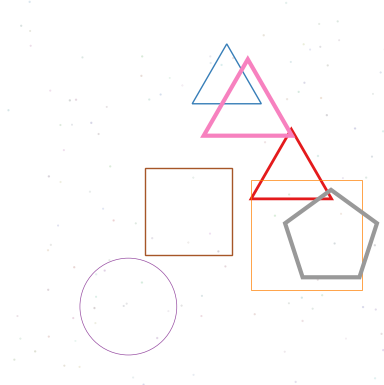[{"shape": "triangle", "thickness": 2, "radius": 0.6, "center": [0.757, 0.544]}, {"shape": "triangle", "thickness": 1, "radius": 0.52, "center": [0.589, 0.782]}, {"shape": "circle", "thickness": 0.5, "radius": 0.63, "center": [0.333, 0.204]}, {"shape": "square", "thickness": 0.5, "radius": 0.72, "center": [0.796, 0.389]}, {"shape": "square", "thickness": 1, "radius": 0.56, "center": [0.49, 0.451]}, {"shape": "triangle", "thickness": 3, "radius": 0.66, "center": [0.644, 0.714]}, {"shape": "pentagon", "thickness": 3, "radius": 0.63, "center": [0.86, 0.381]}]